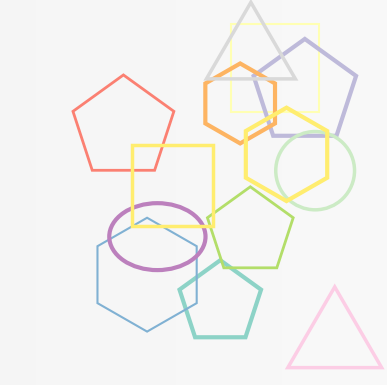[{"shape": "pentagon", "thickness": 3, "radius": 0.55, "center": [0.568, 0.213]}, {"shape": "square", "thickness": 1.5, "radius": 0.57, "center": [0.708, 0.824]}, {"shape": "pentagon", "thickness": 3, "radius": 0.7, "center": [0.787, 0.76]}, {"shape": "pentagon", "thickness": 2, "radius": 0.68, "center": [0.319, 0.668]}, {"shape": "hexagon", "thickness": 1.5, "radius": 0.74, "center": [0.38, 0.287]}, {"shape": "hexagon", "thickness": 3, "radius": 0.52, "center": [0.62, 0.731]}, {"shape": "pentagon", "thickness": 2, "radius": 0.58, "center": [0.646, 0.399]}, {"shape": "triangle", "thickness": 2.5, "radius": 0.7, "center": [0.864, 0.115]}, {"shape": "triangle", "thickness": 2.5, "radius": 0.66, "center": [0.647, 0.861]}, {"shape": "oval", "thickness": 3, "radius": 0.62, "center": [0.406, 0.385]}, {"shape": "circle", "thickness": 2.5, "radius": 0.51, "center": [0.813, 0.557]}, {"shape": "hexagon", "thickness": 3, "radius": 0.61, "center": [0.739, 0.599]}, {"shape": "square", "thickness": 2.5, "radius": 0.52, "center": [0.444, 0.518]}]